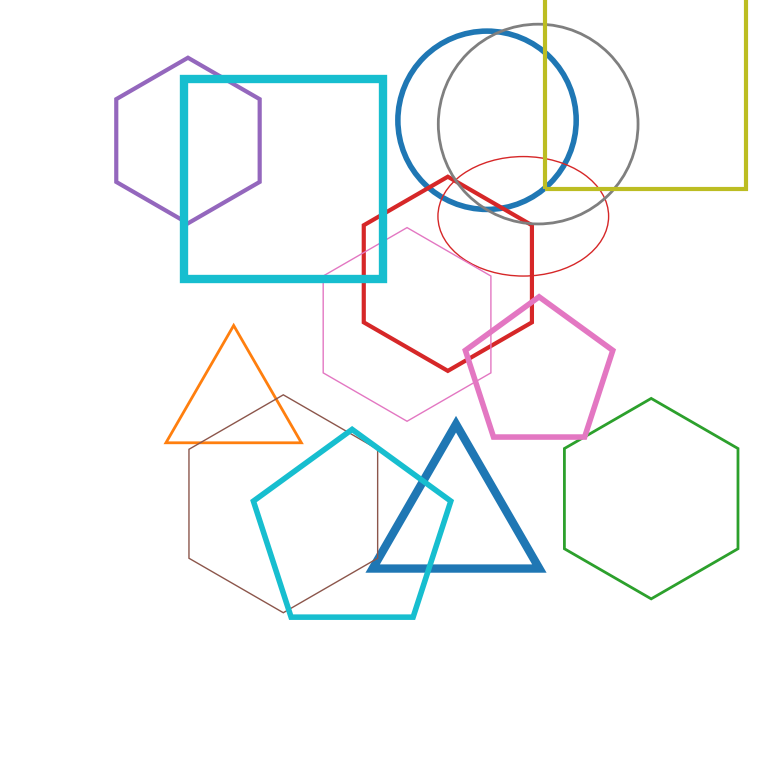[{"shape": "circle", "thickness": 2, "radius": 0.58, "center": [0.633, 0.844]}, {"shape": "triangle", "thickness": 3, "radius": 0.62, "center": [0.592, 0.324]}, {"shape": "triangle", "thickness": 1, "radius": 0.51, "center": [0.303, 0.476]}, {"shape": "hexagon", "thickness": 1, "radius": 0.65, "center": [0.846, 0.352]}, {"shape": "oval", "thickness": 0.5, "radius": 0.55, "center": [0.68, 0.719]}, {"shape": "hexagon", "thickness": 1.5, "radius": 0.63, "center": [0.582, 0.644]}, {"shape": "hexagon", "thickness": 1.5, "radius": 0.54, "center": [0.244, 0.817]}, {"shape": "hexagon", "thickness": 0.5, "radius": 0.71, "center": [0.368, 0.346]}, {"shape": "pentagon", "thickness": 2, "radius": 0.5, "center": [0.7, 0.514]}, {"shape": "hexagon", "thickness": 0.5, "radius": 0.63, "center": [0.529, 0.579]}, {"shape": "circle", "thickness": 1, "radius": 0.65, "center": [0.699, 0.839]}, {"shape": "square", "thickness": 1.5, "radius": 0.65, "center": [0.838, 0.885]}, {"shape": "pentagon", "thickness": 2, "radius": 0.67, "center": [0.457, 0.308]}, {"shape": "square", "thickness": 3, "radius": 0.65, "center": [0.368, 0.768]}]